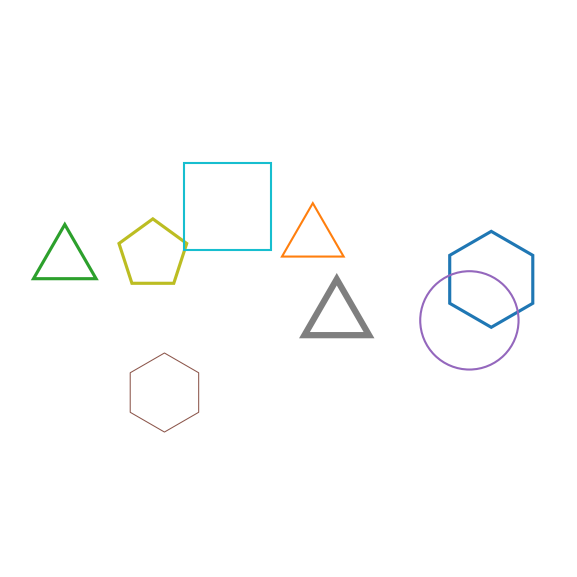[{"shape": "hexagon", "thickness": 1.5, "radius": 0.42, "center": [0.851, 0.515]}, {"shape": "triangle", "thickness": 1, "radius": 0.31, "center": [0.542, 0.586]}, {"shape": "triangle", "thickness": 1.5, "radius": 0.31, "center": [0.112, 0.548]}, {"shape": "circle", "thickness": 1, "radius": 0.43, "center": [0.813, 0.444]}, {"shape": "hexagon", "thickness": 0.5, "radius": 0.34, "center": [0.285, 0.319]}, {"shape": "triangle", "thickness": 3, "radius": 0.32, "center": [0.583, 0.451]}, {"shape": "pentagon", "thickness": 1.5, "radius": 0.31, "center": [0.265, 0.558]}, {"shape": "square", "thickness": 1, "radius": 0.38, "center": [0.394, 0.642]}]